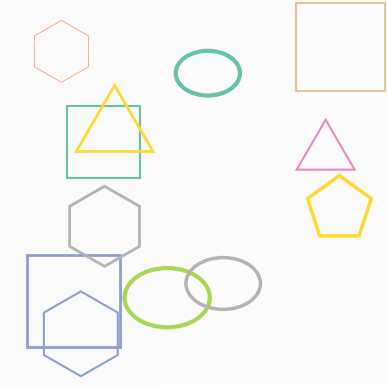[{"shape": "square", "thickness": 1.5, "radius": 0.47, "center": [0.266, 0.631]}, {"shape": "oval", "thickness": 3, "radius": 0.41, "center": [0.536, 0.81]}, {"shape": "hexagon", "thickness": 0.5, "radius": 0.4, "center": [0.159, 0.867]}, {"shape": "hexagon", "thickness": 1.5, "radius": 0.55, "center": [0.209, 0.133]}, {"shape": "square", "thickness": 2, "radius": 0.6, "center": [0.189, 0.219]}, {"shape": "triangle", "thickness": 1.5, "radius": 0.43, "center": [0.84, 0.603]}, {"shape": "oval", "thickness": 3, "radius": 0.55, "center": [0.431, 0.227]}, {"shape": "pentagon", "thickness": 2.5, "radius": 0.43, "center": [0.876, 0.457]}, {"shape": "triangle", "thickness": 2, "radius": 0.57, "center": [0.296, 0.664]}, {"shape": "square", "thickness": 1.5, "radius": 0.57, "center": [0.879, 0.879]}, {"shape": "hexagon", "thickness": 2, "radius": 0.52, "center": [0.27, 0.412]}, {"shape": "oval", "thickness": 2.5, "radius": 0.48, "center": [0.576, 0.264]}]